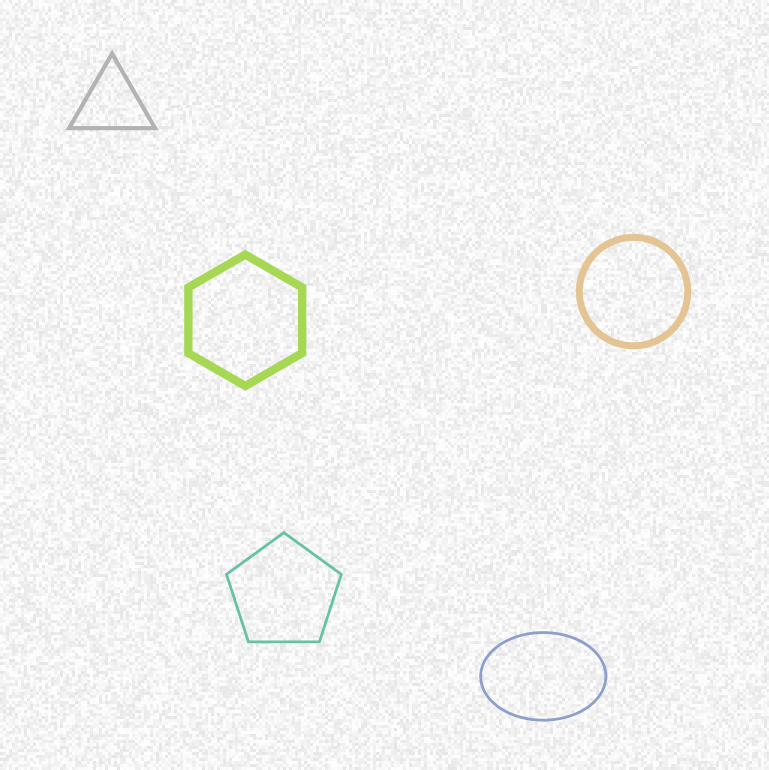[{"shape": "pentagon", "thickness": 1, "radius": 0.39, "center": [0.369, 0.23]}, {"shape": "oval", "thickness": 1, "radius": 0.41, "center": [0.706, 0.122]}, {"shape": "hexagon", "thickness": 3, "radius": 0.43, "center": [0.319, 0.584]}, {"shape": "circle", "thickness": 2.5, "radius": 0.35, "center": [0.823, 0.621]}, {"shape": "triangle", "thickness": 1.5, "radius": 0.32, "center": [0.146, 0.866]}]